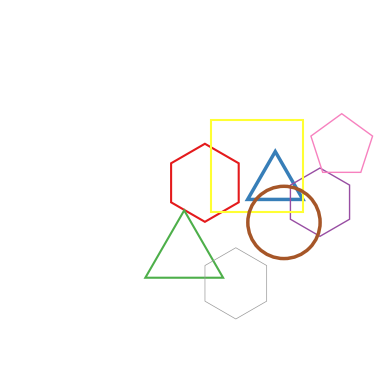[{"shape": "hexagon", "thickness": 1.5, "radius": 0.51, "center": [0.532, 0.525]}, {"shape": "triangle", "thickness": 2.5, "radius": 0.41, "center": [0.715, 0.523]}, {"shape": "triangle", "thickness": 1.5, "radius": 0.58, "center": [0.478, 0.337]}, {"shape": "hexagon", "thickness": 1, "radius": 0.44, "center": [0.831, 0.475]}, {"shape": "square", "thickness": 1.5, "radius": 0.6, "center": [0.667, 0.568]}, {"shape": "circle", "thickness": 2.5, "radius": 0.47, "center": [0.738, 0.422]}, {"shape": "pentagon", "thickness": 1, "radius": 0.42, "center": [0.888, 0.62]}, {"shape": "hexagon", "thickness": 0.5, "radius": 0.46, "center": [0.613, 0.264]}]